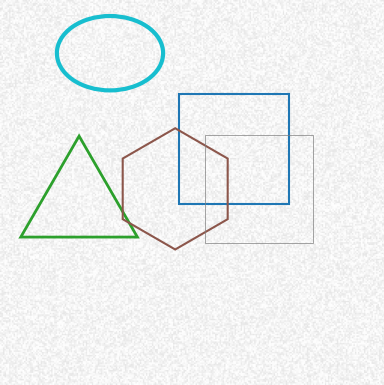[{"shape": "square", "thickness": 1.5, "radius": 0.71, "center": [0.609, 0.614]}, {"shape": "triangle", "thickness": 2, "radius": 0.87, "center": [0.205, 0.472]}, {"shape": "hexagon", "thickness": 1.5, "radius": 0.79, "center": [0.455, 0.509]}, {"shape": "square", "thickness": 0.5, "radius": 0.7, "center": [0.672, 0.508]}, {"shape": "oval", "thickness": 3, "radius": 0.69, "center": [0.286, 0.862]}]